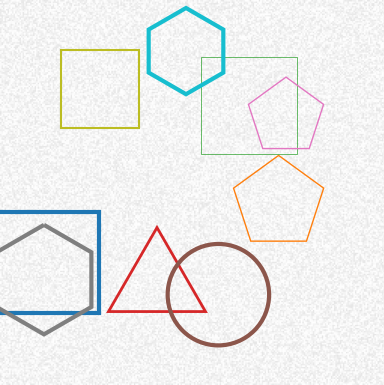[{"shape": "square", "thickness": 3, "radius": 0.66, "center": [0.126, 0.319]}, {"shape": "pentagon", "thickness": 1, "radius": 0.62, "center": [0.724, 0.473]}, {"shape": "square", "thickness": 0.5, "radius": 0.63, "center": [0.646, 0.726]}, {"shape": "triangle", "thickness": 2, "radius": 0.73, "center": [0.408, 0.263]}, {"shape": "circle", "thickness": 3, "radius": 0.66, "center": [0.567, 0.235]}, {"shape": "pentagon", "thickness": 1, "radius": 0.51, "center": [0.743, 0.697]}, {"shape": "hexagon", "thickness": 3, "radius": 0.71, "center": [0.114, 0.274]}, {"shape": "square", "thickness": 1.5, "radius": 0.51, "center": [0.259, 0.768]}, {"shape": "hexagon", "thickness": 3, "radius": 0.56, "center": [0.483, 0.867]}]